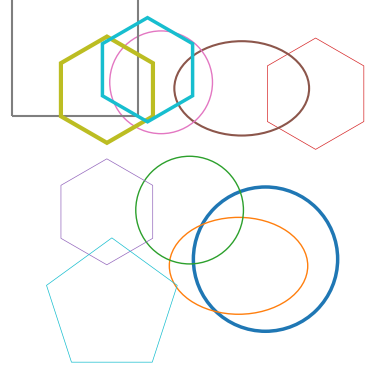[{"shape": "circle", "thickness": 2.5, "radius": 0.94, "center": [0.69, 0.327]}, {"shape": "oval", "thickness": 1, "radius": 0.9, "center": [0.62, 0.31]}, {"shape": "circle", "thickness": 1, "radius": 0.7, "center": [0.492, 0.454]}, {"shape": "hexagon", "thickness": 0.5, "radius": 0.72, "center": [0.82, 0.757]}, {"shape": "hexagon", "thickness": 0.5, "radius": 0.69, "center": [0.277, 0.45]}, {"shape": "oval", "thickness": 1.5, "radius": 0.88, "center": [0.628, 0.77]}, {"shape": "circle", "thickness": 1, "radius": 0.67, "center": [0.418, 0.786]}, {"shape": "square", "thickness": 1.5, "radius": 0.82, "center": [0.195, 0.863]}, {"shape": "hexagon", "thickness": 3, "radius": 0.69, "center": [0.278, 0.767]}, {"shape": "pentagon", "thickness": 0.5, "radius": 0.89, "center": [0.291, 0.204]}, {"shape": "hexagon", "thickness": 2.5, "radius": 0.68, "center": [0.383, 0.819]}]